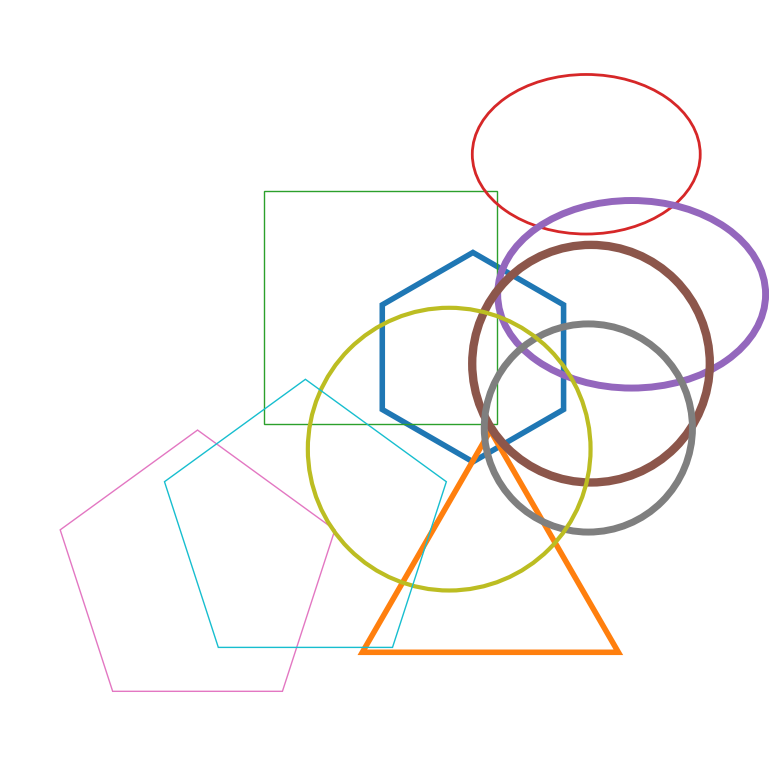[{"shape": "hexagon", "thickness": 2, "radius": 0.68, "center": [0.614, 0.536]}, {"shape": "triangle", "thickness": 2, "radius": 0.96, "center": [0.637, 0.249]}, {"shape": "square", "thickness": 0.5, "radius": 0.75, "center": [0.494, 0.601]}, {"shape": "oval", "thickness": 1, "radius": 0.74, "center": [0.761, 0.8]}, {"shape": "oval", "thickness": 2.5, "radius": 0.87, "center": [0.82, 0.618]}, {"shape": "circle", "thickness": 3, "radius": 0.77, "center": [0.768, 0.528]}, {"shape": "pentagon", "thickness": 0.5, "radius": 0.94, "center": [0.257, 0.254]}, {"shape": "circle", "thickness": 2.5, "radius": 0.68, "center": [0.764, 0.444]}, {"shape": "circle", "thickness": 1.5, "radius": 0.92, "center": [0.583, 0.417]}, {"shape": "pentagon", "thickness": 0.5, "radius": 0.96, "center": [0.397, 0.315]}]